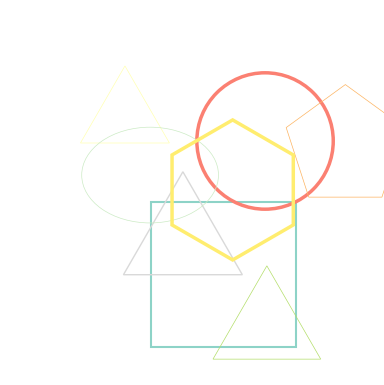[{"shape": "square", "thickness": 1.5, "radius": 0.94, "center": [0.58, 0.287]}, {"shape": "triangle", "thickness": 0.5, "radius": 0.67, "center": [0.325, 0.695]}, {"shape": "circle", "thickness": 2.5, "radius": 0.89, "center": [0.688, 0.634]}, {"shape": "pentagon", "thickness": 0.5, "radius": 0.81, "center": [0.897, 0.619]}, {"shape": "triangle", "thickness": 0.5, "radius": 0.81, "center": [0.693, 0.148]}, {"shape": "triangle", "thickness": 1, "radius": 0.89, "center": [0.475, 0.376]}, {"shape": "oval", "thickness": 0.5, "radius": 0.89, "center": [0.39, 0.545]}, {"shape": "hexagon", "thickness": 2.5, "radius": 0.91, "center": [0.604, 0.507]}]